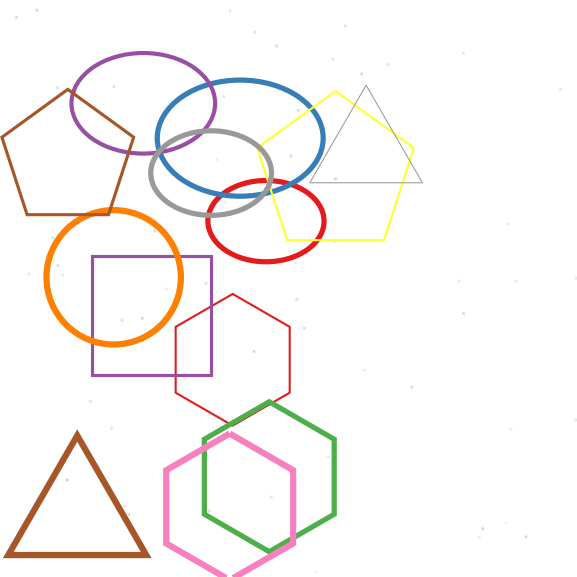[{"shape": "oval", "thickness": 2.5, "radius": 0.5, "center": [0.461, 0.616]}, {"shape": "hexagon", "thickness": 1, "radius": 0.57, "center": [0.403, 0.376]}, {"shape": "oval", "thickness": 2.5, "radius": 0.72, "center": [0.416, 0.76]}, {"shape": "hexagon", "thickness": 2.5, "radius": 0.65, "center": [0.466, 0.174]}, {"shape": "oval", "thickness": 2, "radius": 0.62, "center": [0.248, 0.82]}, {"shape": "square", "thickness": 1.5, "radius": 0.51, "center": [0.263, 0.453]}, {"shape": "circle", "thickness": 3, "radius": 0.58, "center": [0.197, 0.519]}, {"shape": "pentagon", "thickness": 1, "radius": 0.71, "center": [0.581, 0.699]}, {"shape": "triangle", "thickness": 3, "radius": 0.69, "center": [0.134, 0.107]}, {"shape": "pentagon", "thickness": 1.5, "radius": 0.6, "center": [0.117, 0.724]}, {"shape": "hexagon", "thickness": 3, "radius": 0.63, "center": [0.398, 0.122]}, {"shape": "oval", "thickness": 2.5, "radius": 0.52, "center": [0.366, 0.699]}, {"shape": "triangle", "thickness": 0.5, "radius": 0.56, "center": [0.634, 0.739]}]